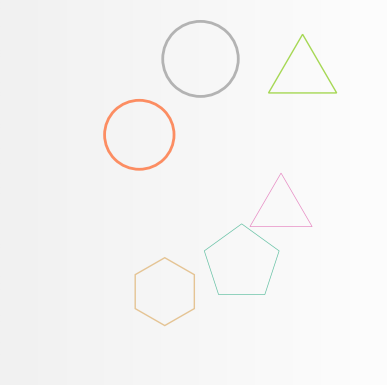[{"shape": "pentagon", "thickness": 0.5, "radius": 0.51, "center": [0.624, 0.317]}, {"shape": "circle", "thickness": 2, "radius": 0.45, "center": [0.359, 0.65]}, {"shape": "triangle", "thickness": 0.5, "radius": 0.46, "center": [0.725, 0.458]}, {"shape": "triangle", "thickness": 1, "radius": 0.51, "center": [0.781, 0.809]}, {"shape": "hexagon", "thickness": 1, "radius": 0.44, "center": [0.425, 0.243]}, {"shape": "circle", "thickness": 2, "radius": 0.49, "center": [0.517, 0.847]}]